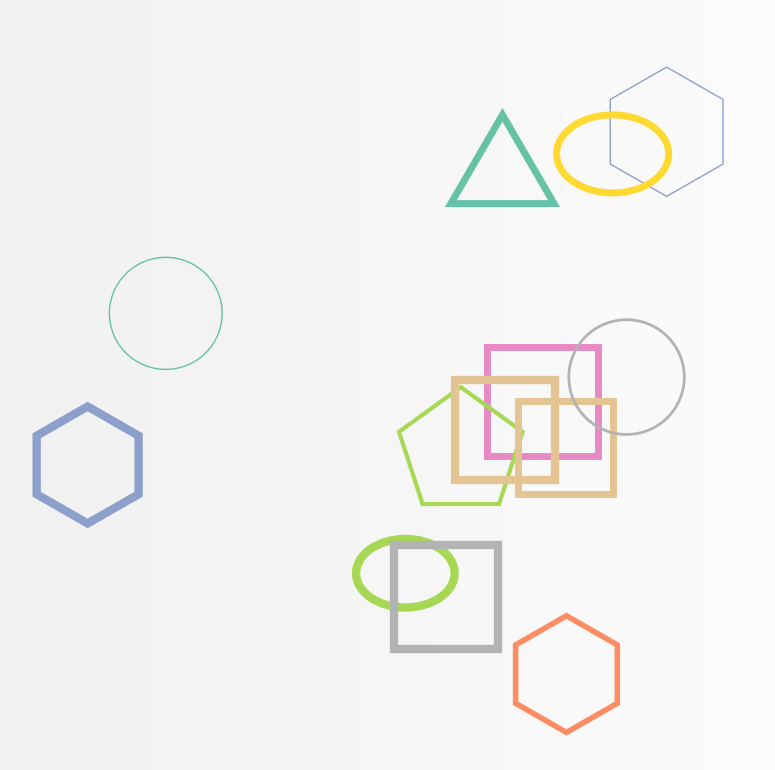[{"shape": "circle", "thickness": 0.5, "radius": 0.36, "center": [0.214, 0.593]}, {"shape": "triangle", "thickness": 2.5, "radius": 0.38, "center": [0.648, 0.774]}, {"shape": "hexagon", "thickness": 2, "radius": 0.38, "center": [0.731, 0.125]}, {"shape": "hexagon", "thickness": 0.5, "radius": 0.42, "center": [0.86, 0.829]}, {"shape": "hexagon", "thickness": 3, "radius": 0.38, "center": [0.113, 0.396]}, {"shape": "square", "thickness": 2.5, "radius": 0.36, "center": [0.7, 0.479]}, {"shape": "oval", "thickness": 3, "radius": 0.32, "center": [0.523, 0.256]}, {"shape": "pentagon", "thickness": 1.5, "radius": 0.42, "center": [0.595, 0.413]}, {"shape": "oval", "thickness": 2.5, "radius": 0.36, "center": [0.791, 0.8]}, {"shape": "square", "thickness": 2.5, "radius": 0.3, "center": [0.73, 0.419]}, {"shape": "square", "thickness": 3, "radius": 0.32, "center": [0.652, 0.441]}, {"shape": "circle", "thickness": 1, "radius": 0.37, "center": [0.808, 0.51]}, {"shape": "square", "thickness": 3, "radius": 0.34, "center": [0.575, 0.225]}]